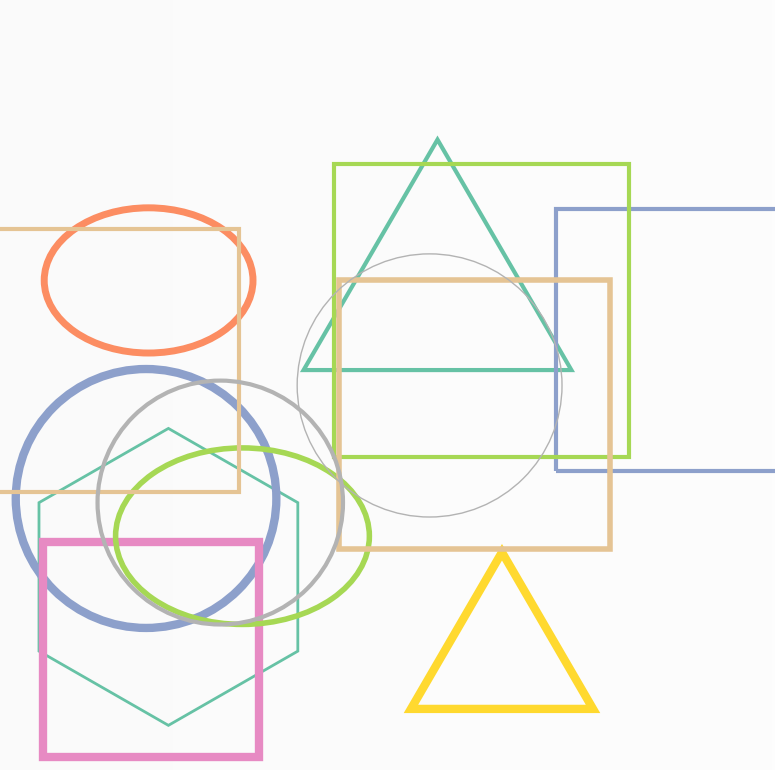[{"shape": "triangle", "thickness": 1.5, "radius": 1.0, "center": [0.565, 0.619]}, {"shape": "hexagon", "thickness": 1, "radius": 0.96, "center": [0.217, 0.251]}, {"shape": "oval", "thickness": 2.5, "radius": 0.67, "center": [0.192, 0.636]}, {"shape": "square", "thickness": 1.5, "radius": 0.85, "center": [0.888, 0.558]}, {"shape": "circle", "thickness": 3, "radius": 0.84, "center": [0.188, 0.353]}, {"shape": "square", "thickness": 3, "radius": 0.7, "center": [0.195, 0.156]}, {"shape": "square", "thickness": 1.5, "radius": 0.95, "center": [0.622, 0.596]}, {"shape": "oval", "thickness": 2, "radius": 0.82, "center": [0.313, 0.304]}, {"shape": "triangle", "thickness": 3, "radius": 0.68, "center": [0.648, 0.147]}, {"shape": "square", "thickness": 2, "radius": 0.87, "center": [0.612, 0.462]}, {"shape": "square", "thickness": 1.5, "radius": 0.86, "center": [0.138, 0.532]}, {"shape": "circle", "thickness": 0.5, "radius": 0.85, "center": [0.554, 0.499]}, {"shape": "circle", "thickness": 1.5, "radius": 0.79, "center": [0.284, 0.347]}]